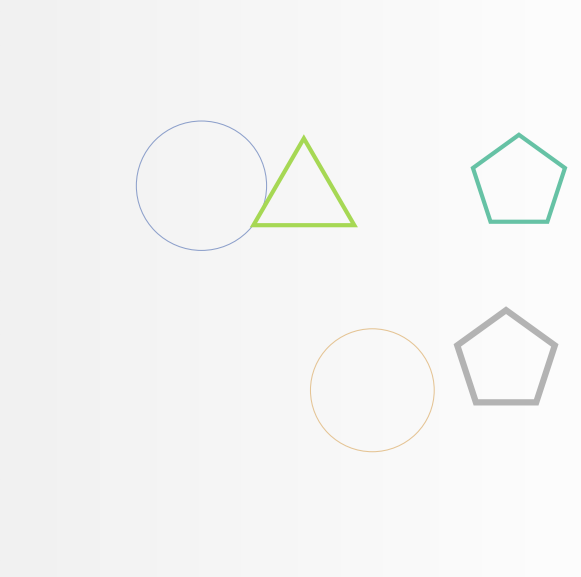[{"shape": "pentagon", "thickness": 2, "radius": 0.42, "center": [0.893, 0.682]}, {"shape": "circle", "thickness": 0.5, "radius": 0.56, "center": [0.347, 0.678]}, {"shape": "triangle", "thickness": 2, "radius": 0.5, "center": [0.523, 0.659]}, {"shape": "circle", "thickness": 0.5, "radius": 0.53, "center": [0.641, 0.323]}, {"shape": "pentagon", "thickness": 3, "radius": 0.44, "center": [0.871, 0.374]}]